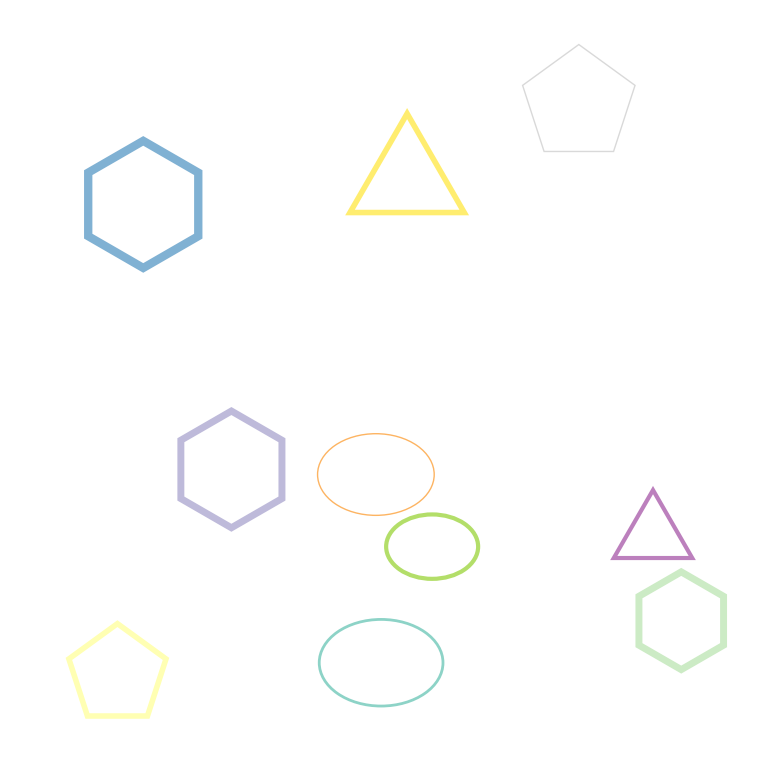[{"shape": "oval", "thickness": 1, "radius": 0.4, "center": [0.495, 0.139]}, {"shape": "pentagon", "thickness": 2, "radius": 0.33, "center": [0.153, 0.124]}, {"shape": "hexagon", "thickness": 2.5, "radius": 0.38, "center": [0.301, 0.39]}, {"shape": "hexagon", "thickness": 3, "radius": 0.41, "center": [0.186, 0.735]}, {"shape": "oval", "thickness": 0.5, "radius": 0.38, "center": [0.488, 0.384]}, {"shape": "oval", "thickness": 1.5, "radius": 0.3, "center": [0.561, 0.29]}, {"shape": "pentagon", "thickness": 0.5, "radius": 0.38, "center": [0.752, 0.865]}, {"shape": "triangle", "thickness": 1.5, "radius": 0.29, "center": [0.848, 0.305]}, {"shape": "hexagon", "thickness": 2.5, "radius": 0.32, "center": [0.885, 0.194]}, {"shape": "triangle", "thickness": 2, "radius": 0.43, "center": [0.529, 0.767]}]